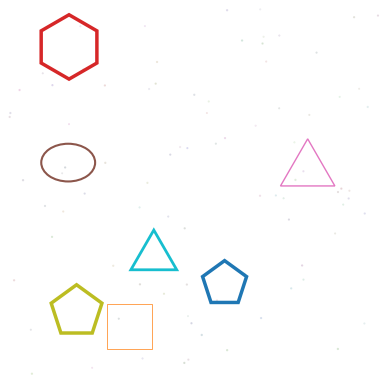[{"shape": "pentagon", "thickness": 2.5, "radius": 0.3, "center": [0.583, 0.263]}, {"shape": "square", "thickness": 0.5, "radius": 0.29, "center": [0.336, 0.152]}, {"shape": "hexagon", "thickness": 2.5, "radius": 0.42, "center": [0.179, 0.878]}, {"shape": "oval", "thickness": 1.5, "radius": 0.35, "center": [0.177, 0.578]}, {"shape": "triangle", "thickness": 1, "radius": 0.41, "center": [0.799, 0.558]}, {"shape": "pentagon", "thickness": 2.5, "radius": 0.35, "center": [0.199, 0.191]}, {"shape": "triangle", "thickness": 2, "radius": 0.34, "center": [0.399, 0.334]}]